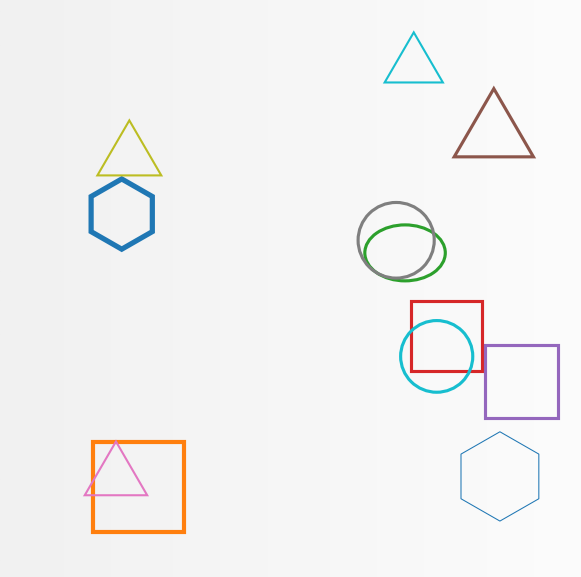[{"shape": "hexagon", "thickness": 2.5, "radius": 0.3, "center": [0.209, 0.628]}, {"shape": "hexagon", "thickness": 0.5, "radius": 0.39, "center": [0.86, 0.174]}, {"shape": "square", "thickness": 2, "radius": 0.39, "center": [0.239, 0.156]}, {"shape": "oval", "thickness": 1.5, "radius": 0.35, "center": [0.697, 0.561]}, {"shape": "square", "thickness": 1.5, "radius": 0.31, "center": [0.768, 0.417]}, {"shape": "square", "thickness": 1.5, "radius": 0.31, "center": [0.898, 0.338]}, {"shape": "triangle", "thickness": 1.5, "radius": 0.39, "center": [0.85, 0.767]}, {"shape": "triangle", "thickness": 1, "radius": 0.31, "center": [0.2, 0.173]}, {"shape": "circle", "thickness": 1.5, "radius": 0.33, "center": [0.682, 0.583]}, {"shape": "triangle", "thickness": 1, "radius": 0.32, "center": [0.223, 0.727]}, {"shape": "circle", "thickness": 1.5, "radius": 0.31, "center": [0.751, 0.382]}, {"shape": "triangle", "thickness": 1, "radius": 0.29, "center": [0.712, 0.885]}]